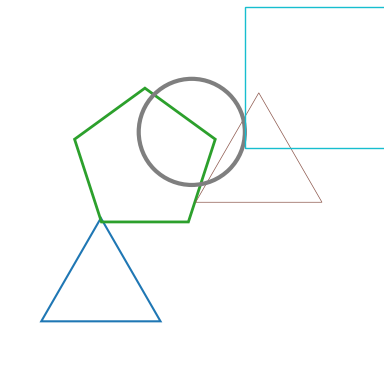[{"shape": "triangle", "thickness": 1.5, "radius": 0.89, "center": [0.262, 0.255]}, {"shape": "pentagon", "thickness": 2, "radius": 0.96, "center": [0.376, 0.579]}, {"shape": "triangle", "thickness": 0.5, "radius": 0.95, "center": [0.672, 0.569]}, {"shape": "circle", "thickness": 3, "radius": 0.69, "center": [0.498, 0.657]}, {"shape": "square", "thickness": 1, "radius": 0.92, "center": [0.822, 0.799]}]